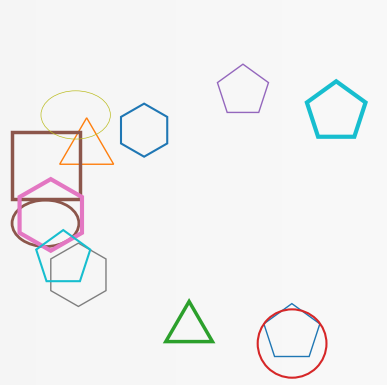[{"shape": "pentagon", "thickness": 1, "radius": 0.38, "center": [0.753, 0.135]}, {"shape": "hexagon", "thickness": 1.5, "radius": 0.34, "center": [0.372, 0.662]}, {"shape": "triangle", "thickness": 1, "radius": 0.4, "center": [0.224, 0.614]}, {"shape": "triangle", "thickness": 2.5, "radius": 0.35, "center": [0.488, 0.147]}, {"shape": "circle", "thickness": 1.5, "radius": 0.44, "center": [0.754, 0.108]}, {"shape": "pentagon", "thickness": 1, "radius": 0.35, "center": [0.627, 0.764]}, {"shape": "oval", "thickness": 2, "radius": 0.43, "center": [0.117, 0.42]}, {"shape": "square", "thickness": 2.5, "radius": 0.43, "center": [0.118, 0.571]}, {"shape": "hexagon", "thickness": 3, "radius": 0.46, "center": [0.131, 0.442]}, {"shape": "hexagon", "thickness": 1, "radius": 0.41, "center": [0.202, 0.286]}, {"shape": "oval", "thickness": 0.5, "radius": 0.45, "center": [0.195, 0.701]}, {"shape": "pentagon", "thickness": 3, "radius": 0.4, "center": [0.868, 0.709]}, {"shape": "pentagon", "thickness": 1.5, "radius": 0.37, "center": [0.163, 0.329]}]